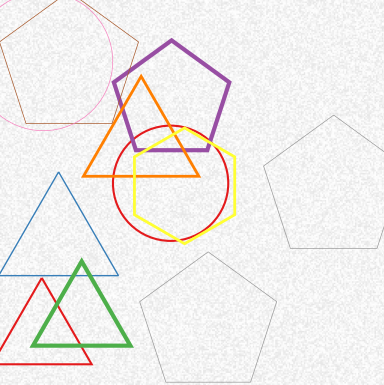[{"shape": "circle", "thickness": 1.5, "radius": 0.75, "center": [0.443, 0.524]}, {"shape": "triangle", "thickness": 1.5, "radius": 0.75, "center": [0.109, 0.129]}, {"shape": "triangle", "thickness": 1, "radius": 0.9, "center": [0.152, 0.374]}, {"shape": "triangle", "thickness": 3, "radius": 0.73, "center": [0.212, 0.175]}, {"shape": "pentagon", "thickness": 3, "radius": 0.79, "center": [0.446, 0.737]}, {"shape": "triangle", "thickness": 2, "radius": 0.87, "center": [0.367, 0.629]}, {"shape": "hexagon", "thickness": 2, "radius": 0.75, "center": [0.479, 0.517]}, {"shape": "pentagon", "thickness": 0.5, "radius": 0.95, "center": [0.179, 0.832]}, {"shape": "circle", "thickness": 0.5, "radius": 0.9, "center": [0.112, 0.841]}, {"shape": "pentagon", "thickness": 0.5, "radius": 0.94, "center": [0.541, 0.159]}, {"shape": "pentagon", "thickness": 0.5, "radius": 0.96, "center": [0.867, 0.51]}]